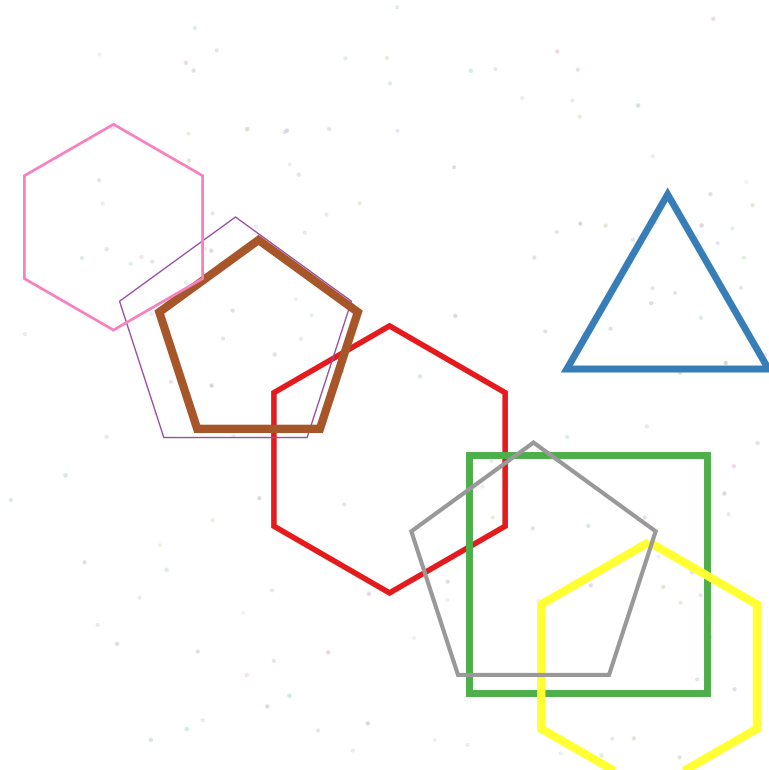[{"shape": "hexagon", "thickness": 2, "radius": 0.87, "center": [0.506, 0.403]}, {"shape": "triangle", "thickness": 2.5, "radius": 0.76, "center": [0.867, 0.596]}, {"shape": "square", "thickness": 2.5, "radius": 0.77, "center": [0.763, 0.254]}, {"shape": "pentagon", "thickness": 0.5, "radius": 0.79, "center": [0.306, 0.56]}, {"shape": "hexagon", "thickness": 3, "radius": 0.81, "center": [0.843, 0.134]}, {"shape": "pentagon", "thickness": 3, "radius": 0.68, "center": [0.336, 0.553]}, {"shape": "hexagon", "thickness": 1, "radius": 0.67, "center": [0.147, 0.705]}, {"shape": "pentagon", "thickness": 1.5, "radius": 0.83, "center": [0.693, 0.258]}]